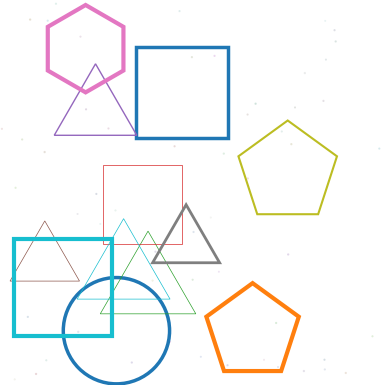[{"shape": "square", "thickness": 2.5, "radius": 0.59, "center": [0.472, 0.76]}, {"shape": "circle", "thickness": 2.5, "radius": 0.69, "center": [0.302, 0.141]}, {"shape": "pentagon", "thickness": 3, "radius": 0.63, "center": [0.656, 0.138]}, {"shape": "triangle", "thickness": 0.5, "radius": 0.72, "center": [0.385, 0.256]}, {"shape": "square", "thickness": 0.5, "radius": 0.51, "center": [0.37, 0.468]}, {"shape": "triangle", "thickness": 1, "radius": 0.62, "center": [0.248, 0.71]}, {"shape": "triangle", "thickness": 0.5, "radius": 0.52, "center": [0.116, 0.322]}, {"shape": "hexagon", "thickness": 3, "radius": 0.57, "center": [0.222, 0.874]}, {"shape": "triangle", "thickness": 2, "radius": 0.5, "center": [0.483, 0.368]}, {"shape": "pentagon", "thickness": 1.5, "radius": 0.67, "center": [0.747, 0.552]}, {"shape": "triangle", "thickness": 0.5, "radius": 0.7, "center": [0.321, 0.293]}, {"shape": "square", "thickness": 3, "radius": 0.63, "center": [0.164, 0.253]}]